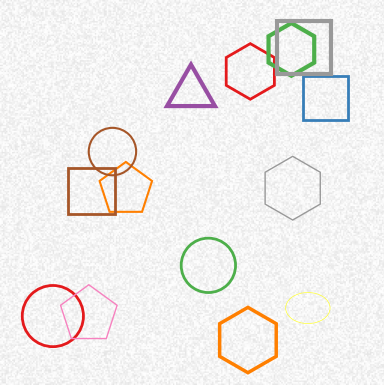[{"shape": "circle", "thickness": 2, "radius": 0.4, "center": [0.137, 0.179]}, {"shape": "hexagon", "thickness": 2, "radius": 0.36, "center": [0.65, 0.814]}, {"shape": "square", "thickness": 2, "radius": 0.29, "center": [0.845, 0.745]}, {"shape": "hexagon", "thickness": 3, "radius": 0.34, "center": [0.757, 0.872]}, {"shape": "circle", "thickness": 2, "radius": 0.35, "center": [0.541, 0.311]}, {"shape": "triangle", "thickness": 3, "radius": 0.36, "center": [0.496, 0.76]}, {"shape": "pentagon", "thickness": 1.5, "radius": 0.36, "center": [0.327, 0.508]}, {"shape": "hexagon", "thickness": 2.5, "radius": 0.42, "center": [0.644, 0.117]}, {"shape": "oval", "thickness": 0.5, "radius": 0.29, "center": [0.8, 0.2]}, {"shape": "square", "thickness": 2, "radius": 0.3, "center": [0.238, 0.503]}, {"shape": "circle", "thickness": 1.5, "radius": 0.31, "center": [0.292, 0.606]}, {"shape": "pentagon", "thickness": 1, "radius": 0.39, "center": [0.231, 0.183]}, {"shape": "square", "thickness": 3, "radius": 0.34, "center": [0.79, 0.877]}, {"shape": "hexagon", "thickness": 1, "radius": 0.41, "center": [0.76, 0.511]}]